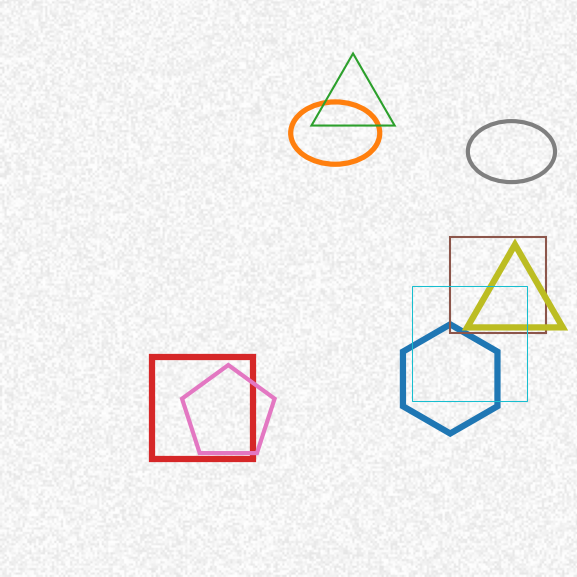[{"shape": "hexagon", "thickness": 3, "radius": 0.47, "center": [0.78, 0.343]}, {"shape": "oval", "thickness": 2.5, "radius": 0.39, "center": [0.58, 0.769]}, {"shape": "triangle", "thickness": 1, "radius": 0.42, "center": [0.611, 0.823]}, {"shape": "square", "thickness": 3, "radius": 0.44, "center": [0.351, 0.293]}, {"shape": "square", "thickness": 1, "radius": 0.41, "center": [0.863, 0.505]}, {"shape": "pentagon", "thickness": 2, "radius": 0.42, "center": [0.395, 0.283]}, {"shape": "oval", "thickness": 2, "radius": 0.38, "center": [0.886, 0.737]}, {"shape": "triangle", "thickness": 3, "radius": 0.48, "center": [0.892, 0.48]}, {"shape": "square", "thickness": 0.5, "radius": 0.5, "center": [0.813, 0.405]}]